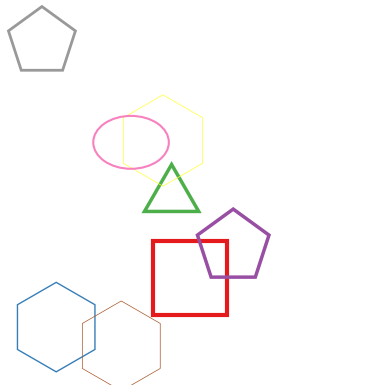[{"shape": "square", "thickness": 3, "radius": 0.48, "center": [0.494, 0.277]}, {"shape": "hexagon", "thickness": 1, "radius": 0.58, "center": [0.146, 0.15]}, {"shape": "triangle", "thickness": 2.5, "radius": 0.41, "center": [0.446, 0.491]}, {"shape": "pentagon", "thickness": 2.5, "radius": 0.49, "center": [0.606, 0.359]}, {"shape": "hexagon", "thickness": 0.5, "radius": 0.59, "center": [0.423, 0.635]}, {"shape": "hexagon", "thickness": 0.5, "radius": 0.58, "center": [0.315, 0.101]}, {"shape": "oval", "thickness": 1.5, "radius": 0.49, "center": [0.34, 0.63]}, {"shape": "pentagon", "thickness": 2, "radius": 0.46, "center": [0.109, 0.892]}]